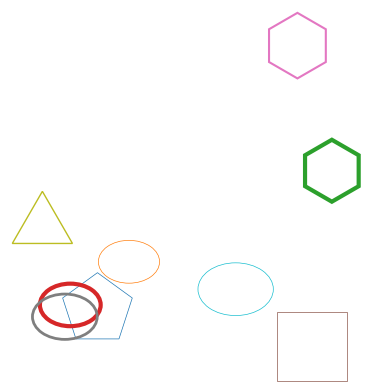[{"shape": "pentagon", "thickness": 0.5, "radius": 0.48, "center": [0.253, 0.197]}, {"shape": "oval", "thickness": 0.5, "radius": 0.4, "center": [0.335, 0.32]}, {"shape": "hexagon", "thickness": 3, "radius": 0.4, "center": [0.862, 0.557]}, {"shape": "oval", "thickness": 3, "radius": 0.39, "center": [0.183, 0.208]}, {"shape": "square", "thickness": 0.5, "radius": 0.45, "center": [0.81, 0.1]}, {"shape": "hexagon", "thickness": 1.5, "radius": 0.43, "center": [0.773, 0.881]}, {"shape": "oval", "thickness": 2, "radius": 0.42, "center": [0.168, 0.177]}, {"shape": "triangle", "thickness": 1, "radius": 0.45, "center": [0.11, 0.413]}, {"shape": "oval", "thickness": 0.5, "radius": 0.49, "center": [0.612, 0.249]}]